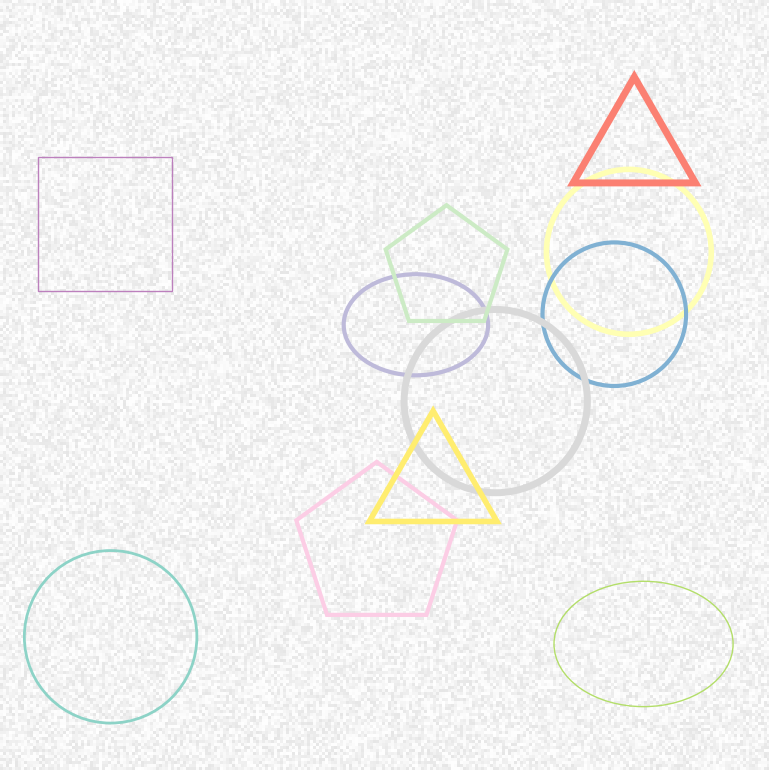[{"shape": "circle", "thickness": 1, "radius": 0.56, "center": [0.144, 0.173]}, {"shape": "circle", "thickness": 2, "radius": 0.54, "center": [0.817, 0.673]}, {"shape": "oval", "thickness": 1.5, "radius": 0.47, "center": [0.54, 0.578]}, {"shape": "triangle", "thickness": 2.5, "radius": 0.46, "center": [0.824, 0.808]}, {"shape": "circle", "thickness": 1.5, "radius": 0.47, "center": [0.798, 0.592]}, {"shape": "oval", "thickness": 0.5, "radius": 0.58, "center": [0.836, 0.164]}, {"shape": "pentagon", "thickness": 1.5, "radius": 0.55, "center": [0.489, 0.29]}, {"shape": "circle", "thickness": 2.5, "radius": 0.6, "center": [0.644, 0.479]}, {"shape": "square", "thickness": 0.5, "radius": 0.43, "center": [0.136, 0.709]}, {"shape": "pentagon", "thickness": 1.5, "radius": 0.42, "center": [0.58, 0.65]}, {"shape": "triangle", "thickness": 2, "radius": 0.48, "center": [0.563, 0.371]}]